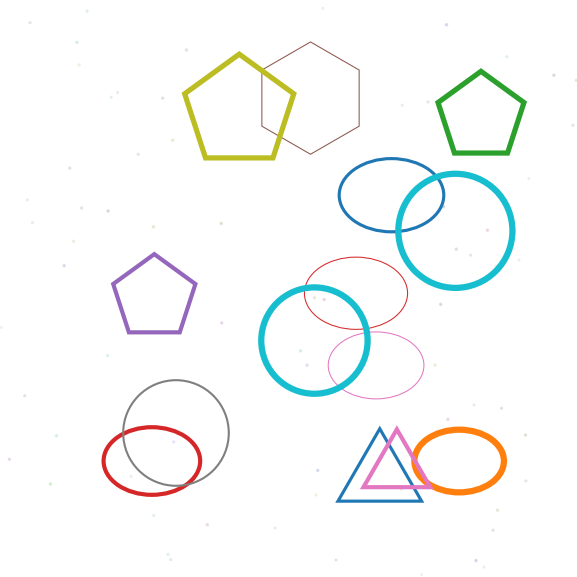[{"shape": "oval", "thickness": 1.5, "radius": 0.45, "center": [0.678, 0.661]}, {"shape": "triangle", "thickness": 1.5, "radius": 0.42, "center": [0.658, 0.173]}, {"shape": "oval", "thickness": 3, "radius": 0.39, "center": [0.795, 0.201]}, {"shape": "pentagon", "thickness": 2.5, "radius": 0.39, "center": [0.833, 0.797]}, {"shape": "oval", "thickness": 0.5, "radius": 0.45, "center": [0.616, 0.491]}, {"shape": "oval", "thickness": 2, "radius": 0.42, "center": [0.263, 0.201]}, {"shape": "pentagon", "thickness": 2, "radius": 0.37, "center": [0.267, 0.484]}, {"shape": "hexagon", "thickness": 0.5, "radius": 0.49, "center": [0.538, 0.829]}, {"shape": "triangle", "thickness": 2, "radius": 0.33, "center": [0.687, 0.189]}, {"shape": "oval", "thickness": 0.5, "radius": 0.41, "center": [0.651, 0.366]}, {"shape": "circle", "thickness": 1, "radius": 0.46, "center": [0.305, 0.249]}, {"shape": "pentagon", "thickness": 2.5, "radius": 0.5, "center": [0.414, 0.806]}, {"shape": "circle", "thickness": 3, "radius": 0.46, "center": [0.544, 0.409]}, {"shape": "circle", "thickness": 3, "radius": 0.49, "center": [0.789, 0.599]}]